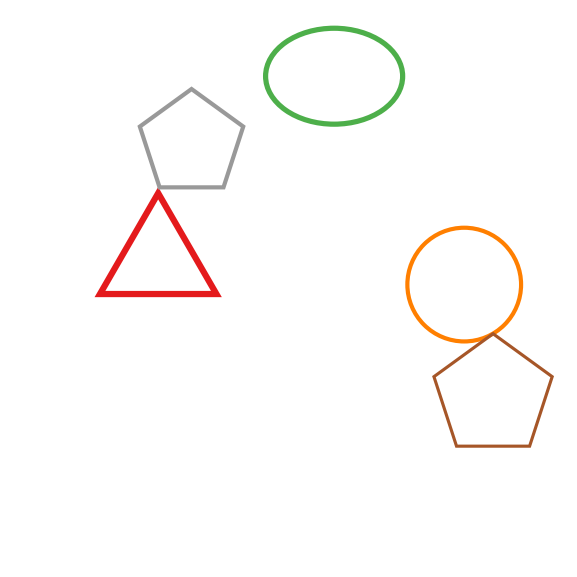[{"shape": "triangle", "thickness": 3, "radius": 0.58, "center": [0.274, 0.548]}, {"shape": "oval", "thickness": 2.5, "radius": 0.59, "center": [0.579, 0.867]}, {"shape": "circle", "thickness": 2, "radius": 0.49, "center": [0.804, 0.506]}, {"shape": "pentagon", "thickness": 1.5, "radius": 0.54, "center": [0.854, 0.314]}, {"shape": "pentagon", "thickness": 2, "radius": 0.47, "center": [0.332, 0.751]}]